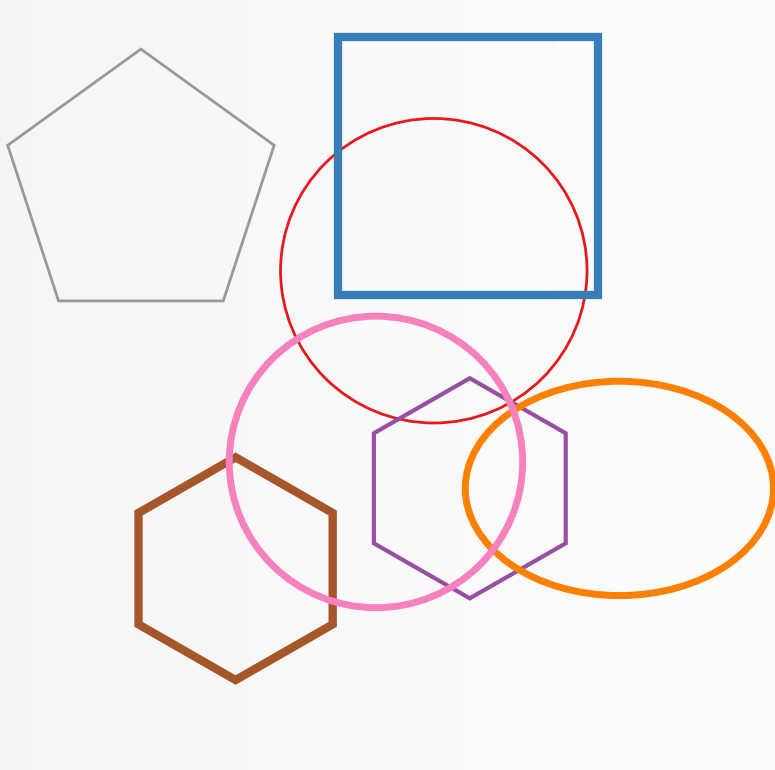[{"shape": "circle", "thickness": 1, "radius": 0.99, "center": [0.56, 0.648]}, {"shape": "square", "thickness": 3, "radius": 0.84, "center": [0.604, 0.785]}, {"shape": "hexagon", "thickness": 1.5, "radius": 0.71, "center": [0.606, 0.366]}, {"shape": "oval", "thickness": 2.5, "radius": 0.99, "center": [0.799, 0.366]}, {"shape": "hexagon", "thickness": 3, "radius": 0.72, "center": [0.304, 0.261]}, {"shape": "circle", "thickness": 2.5, "radius": 0.95, "center": [0.485, 0.4]}, {"shape": "pentagon", "thickness": 1, "radius": 0.9, "center": [0.182, 0.755]}]